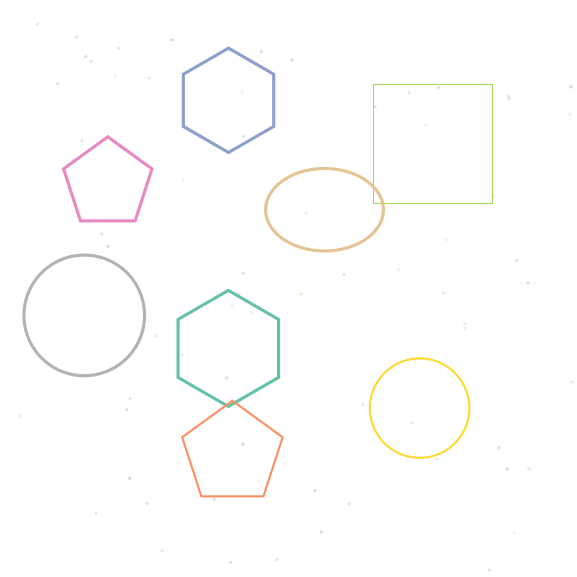[{"shape": "hexagon", "thickness": 1.5, "radius": 0.5, "center": [0.395, 0.396]}, {"shape": "pentagon", "thickness": 1, "radius": 0.46, "center": [0.402, 0.214]}, {"shape": "hexagon", "thickness": 1.5, "radius": 0.45, "center": [0.396, 0.825]}, {"shape": "pentagon", "thickness": 1.5, "radius": 0.4, "center": [0.187, 0.682]}, {"shape": "square", "thickness": 0.5, "radius": 0.51, "center": [0.748, 0.75]}, {"shape": "circle", "thickness": 1, "radius": 0.43, "center": [0.727, 0.292]}, {"shape": "oval", "thickness": 1.5, "radius": 0.51, "center": [0.562, 0.636]}, {"shape": "circle", "thickness": 1.5, "radius": 0.52, "center": [0.146, 0.453]}]